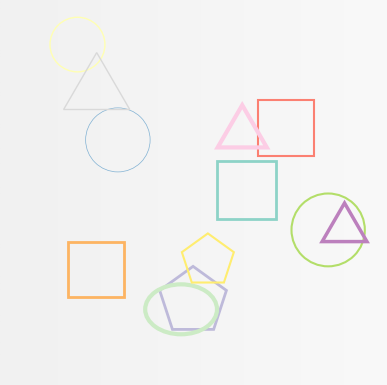[{"shape": "square", "thickness": 2, "radius": 0.38, "center": [0.636, 0.506]}, {"shape": "circle", "thickness": 1, "radius": 0.35, "center": [0.2, 0.884]}, {"shape": "pentagon", "thickness": 2, "radius": 0.45, "center": [0.498, 0.218]}, {"shape": "square", "thickness": 1.5, "radius": 0.36, "center": [0.738, 0.667]}, {"shape": "circle", "thickness": 0.5, "radius": 0.42, "center": [0.304, 0.637]}, {"shape": "square", "thickness": 2, "radius": 0.36, "center": [0.248, 0.3]}, {"shape": "circle", "thickness": 1.5, "radius": 0.47, "center": [0.847, 0.403]}, {"shape": "triangle", "thickness": 3, "radius": 0.37, "center": [0.625, 0.654]}, {"shape": "triangle", "thickness": 1, "radius": 0.49, "center": [0.25, 0.765]}, {"shape": "triangle", "thickness": 2.5, "radius": 0.33, "center": [0.889, 0.406]}, {"shape": "oval", "thickness": 3, "radius": 0.46, "center": [0.467, 0.197]}, {"shape": "pentagon", "thickness": 1.5, "radius": 0.35, "center": [0.536, 0.323]}]